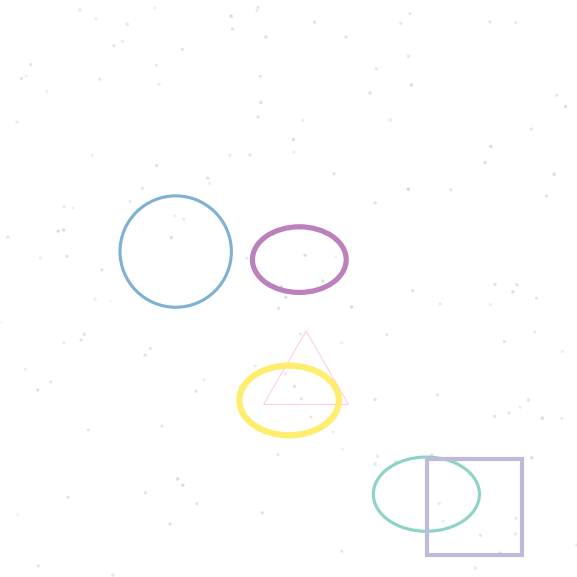[{"shape": "oval", "thickness": 1.5, "radius": 0.46, "center": [0.738, 0.143]}, {"shape": "square", "thickness": 2, "radius": 0.41, "center": [0.822, 0.121]}, {"shape": "circle", "thickness": 1.5, "radius": 0.48, "center": [0.304, 0.564]}, {"shape": "triangle", "thickness": 0.5, "radius": 0.42, "center": [0.53, 0.341]}, {"shape": "oval", "thickness": 2.5, "radius": 0.41, "center": [0.518, 0.55]}, {"shape": "oval", "thickness": 3, "radius": 0.43, "center": [0.501, 0.306]}]